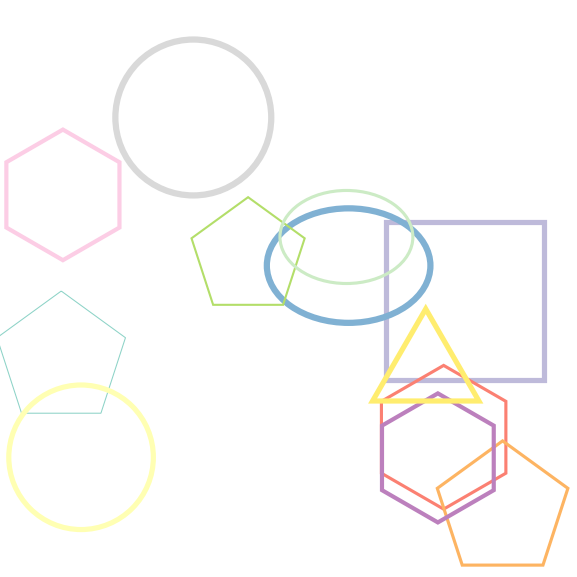[{"shape": "pentagon", "thickness": 0.5, "radius": 0.58, "center": [0.106, 0.378]}, {"shape": "circle", "thickness": 2.5, "radius": 0.63, "center": [0.14, 0.207]}, {"shape": "square", "thickness": 2.5, "radius": 0.68, "center": [0.806, 0.478]}, {"shape": "hexagon", "thickness": 1.5, "radius": 0.62, "center": [0.768, 0.242]}, {"shape": "oval", "thickness": 3, "radius": 0.71, "center": [0.604, 0.539]}, {"shape": "pentagon", "thickness": 1.5, "radius": 0.59, "center": [0.87, 0.117]}, {"shape": "pentagon", "thickness": 1, "radius": 0.52, "center": [0.43, 0.555]}, {"shape": "hexagon", "thickness": 2, "radius": 0.57, "center": [0.109, 0.662]}, {"shape": "circle", "thickness": 3, "radius": 0.67, "center": [0.335, 0.796]}, {"shape": "hexagon", "thickness": 2, "radius": 0.56, "center": [0.758, 0.206]}, {"shape": "oval", "thickness": 1.5, "radius": 0.58, "center": [0.6, 0.589]}, {"shape": "triangle", "thickness": 2.5, "radius": 0.53, "center": [0.737, 0.358]}]